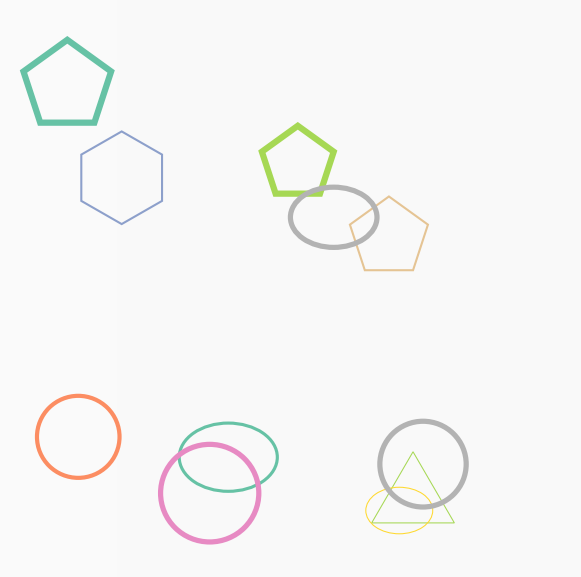[{"shape": "pentagon", "thickness": 3, "radius": 0.4, "center": [0.116, 0.851]}, {"shape": "oval", "thickness": 1.5, "radius": 0.42, "center": [0.393, 0.207]}, {"shape": "circle", "thickness": 2, "radius": 0.36, "center": [0.135, 0.243]}, {"shape": "hexagon", "thickness": 1, "radius": 0.4, "center": [0.209, 0.691]}, {"shape": "circle", "thickness": 2.5, "radius": 0.42, "center": [0.361, 0.145]}, {"shape": "pentagon", "thickness": 3, "radius": 0.32, "center": [0.512, 0.716]}, {"shape": "triangle", "thickness": 0.5, "radius": 0.41, "center": [0.711, 0.135]}, {"shape": "oval", "thickness": 0.5, "radius": 0.29, "center": [0.687, 0.115]}, {"shape": "pentagon", "thickness": 1, "radius": 0.35, "center": [0.669, 0.588]}, {"shape": "circle", "thickness": 2.5, "radius": 0.37, "center": [0.728, 0.195]}, {"shape": "oval", "thickness": 2.5, "radius": 0.37, "center": [0.574, 0.623]}]